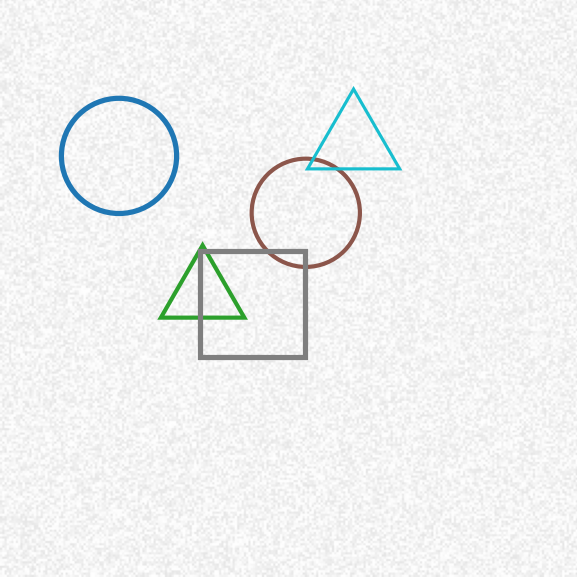[{"shape": "circle", "thickness": 2.5, "radius": 0.5, "center": [0.206, 0.729]}, {"shape": "triangle", "thickness": 2, "radius": 0.42, "center": [0.351, 0.491]}, {"shape": "circle", "thickness": 2, "radius": 0.47, "center": [0.529, 0.631]}, {"shape": "square", "thickness": 2.5, "radius": 0.46, "center": [0.437, 0.473]}, {"shape": "triangle", "thickness": 1.5, "radius": 0.46, "center": [0.612, 0.753]}]